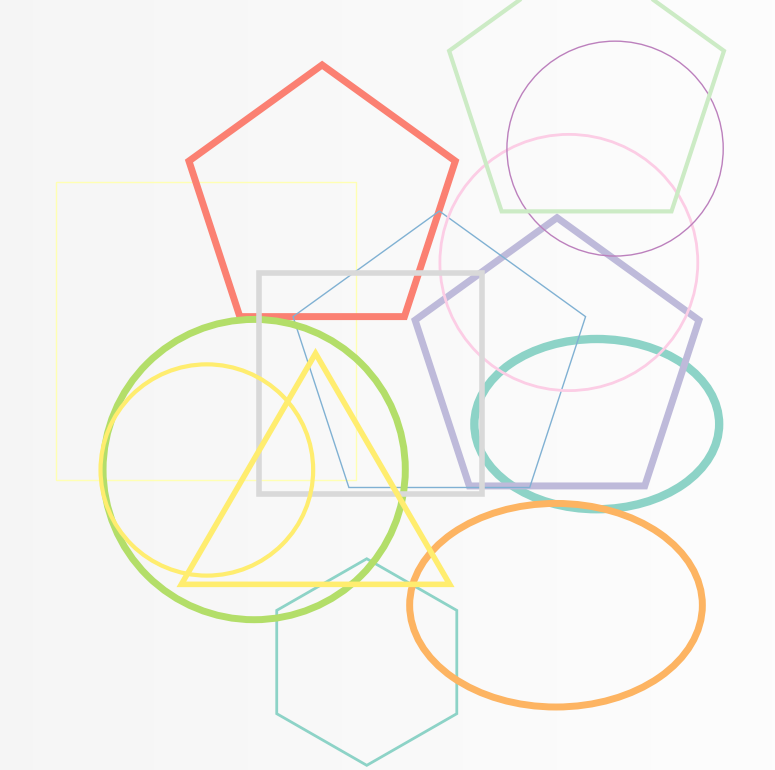[{"shape": "oval", "thickness": 3, "radius": 0.79, "center": [0.77, 0.449]}, {"shape": "hexagon", "thickness": 1, "radius": 0.67, "center": [0.473, 0.14]}, {"shape": "square", "thickness": 0.5, "radius": 0.97, "center": [0.266, 0.57]}, {"shape": "pentagon", "thickness": 2.5, "radius": 0.96, "center": [0.719, 0.525]}, {"shape": "pentagon", "thickness": 2.5, "radius": 0.9, "center": [0.416, 0.735]}, {"shape": "pentagon", "thickness": 0.5, "radius": 0.99, "center": [0.567, 0.527]}, {"shape": "oval", "thickness": 2.5, "radius": 0.94, "center": [0.717, 0.214]}, {"shape": "circle", "thickness": 2.5, "radius": 0.97, "center": [0.328, 0.39]}, {"shape": "circle", "thickness": 1, "radius": 0.83, "center": [0.734, 0.659]}, {"shape": "square", "thickness": 2, "radius": 0.72, "center": [0.478, 0.502]}, {"shape": "circle", "thickness": 0.5, "radius": 0.7, "center": [0.794, 0.807]}, {"shape": "pentagon", "thickness": 1.5, "radius": 0.93, "center": [0.757, 0.876]}, {"shape": "circle", "thickness": 1.5, "radius": 0.69, "center": [0.267, 0.39]}, {"shape": "triangle", "thickness": 2, "radius": 1.0, "center": [0.407, 0.341]}]